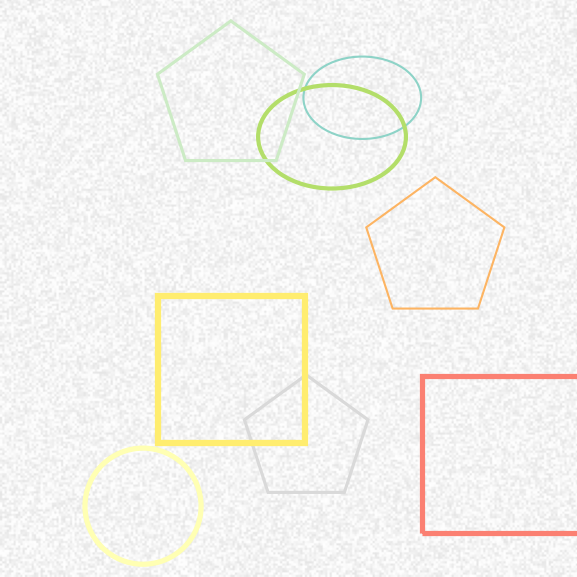[{"shape": "oval", "thickness": 1, "radius": 0.51, "center": [0.627, 0.83]}, {"shape": "circle", "thickness": 2.5, "radius": 0.5, "center": [0.248, 0.123]}, {"shape": "square", "thickness": 2.5, "radius": 0.68, "center": [0.866, 0.212]}, {"shape": "pentagon", "thickness": 1, "radius": 0.63, "center": [0.754, 0.567]}, {"shape": "oval", "thickness": 2, "radius": 0.64, "center": [0.575, 0.762]}, {"shape": "pentagon", "thickness": 1.5, "radius": 0.56, "center": [0.53, 0.238]}, {"shape": "pentagon", "thickness": 1.5, "radius": 0.67, "center": [0.4, 0.829]}, {"shape": "square", "thickness": 3, "radius": 0.64, "center": [0.401, 0.359]}]